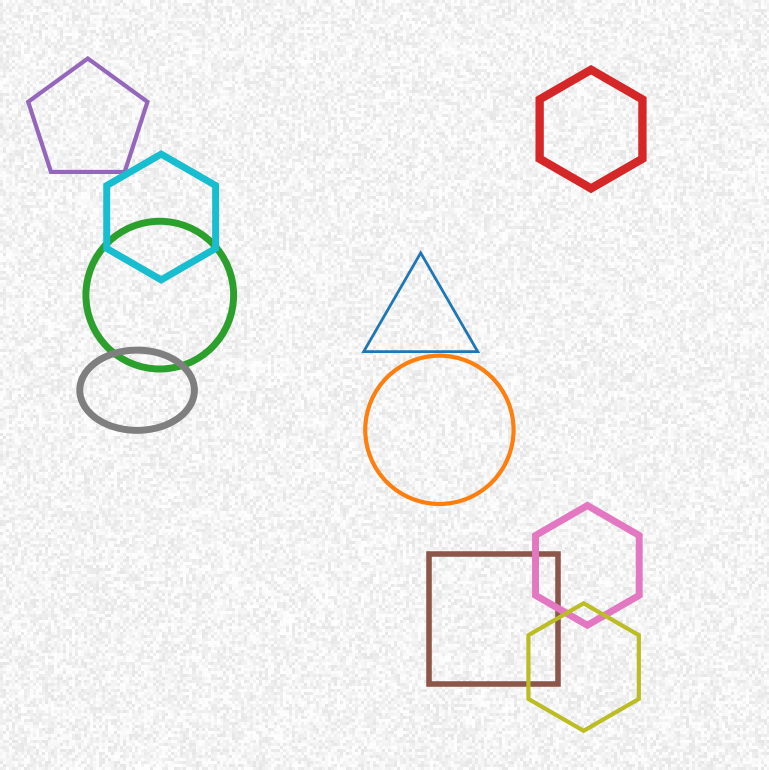[{"shape": "triangle", "thickness": 1, "radius": 0.43, "center": [0.546, 0.586]}, {"shape": "circle", "thickness": 1.5, "radius": 0.48, "center": [0.571, 0.442]}, {"shape": "circle", "thickness": 2.5, "radius": 0.48, "center": [0.207, 0.617]}, {"shape": "hexagon", "thickness": 3, "radius": 0.39, "center": [0.768, 0.832]}, {"shape": "pentagon", "thickness": 1.5, "radius": 0.41, "center": [0.114, 0.843]}, {"shape": "square", "thickness": 2, "radius": 0.42, "center": [0.641, 0.196]}, {"shape": "hexagon", "thickness": 2.5, "radius": 0.39, "center": [0.763, 0.266]}, {"shape": "oval", "thickness": 2.5, "radius": 0.37, "center": [0.178, 0.493]}, {"shape": "hexagon", "thickness": 1.5, "radius": 0.41, "center": [0.758, 0.134]}, {"shape": "hexagon", "thickness": 2.5, "radius": 0.41, "center": [0.209, 0.718]}]